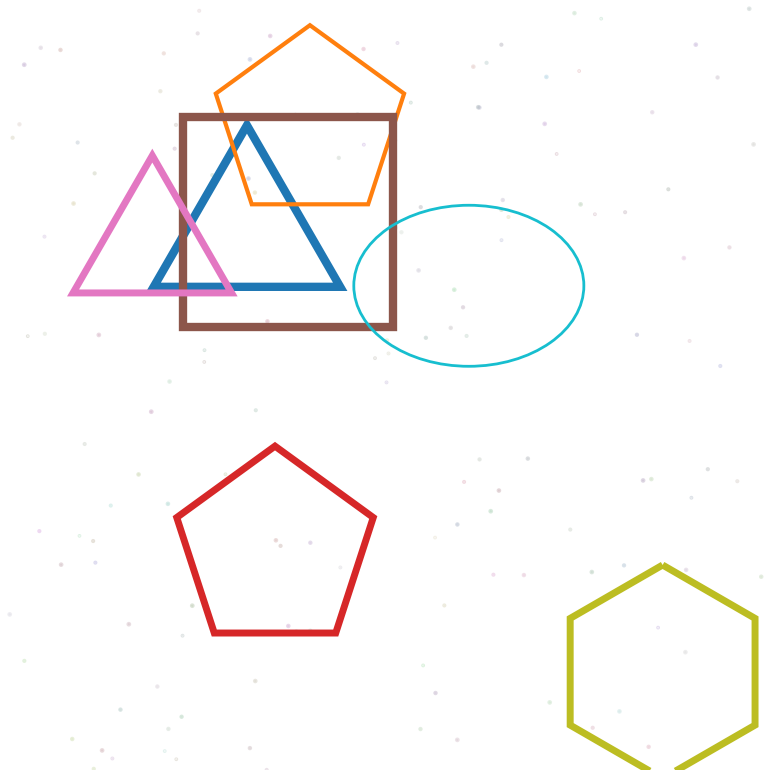[{"shape": "triangle", "thickness": 3, "radius": 0.7, "center": [0.321, 0.697]}, {"shape": "pentagon", "thickness": 1.5, "radius": 0.64, "center": [0.403, 0.839]}, {"shape": "pentagon", "thickness": 2.5, "radius": 0.67, "center": [0.357, 0.286]}, {"shape": "square", "thickness": 3, "radius": 0.68, "center": [0.374, 0.712]}, {"shape": "triangle", "thickness": 2.5, "radius": 0.59, "center": [0.198, 0.679]}, {"shape": "hexagon", "thickness": 2.5, "radius": 0.69, "center": [0.861, 0.128]}, {"shape": "oval", "thickness": 1, "radius": 0.75, "center": [0.609, 0.629]}]